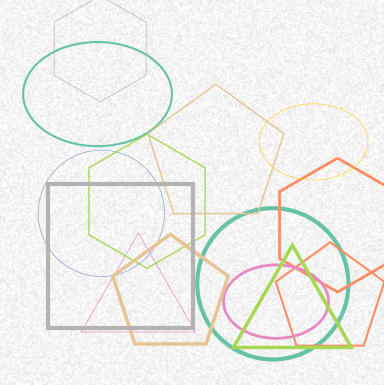[{"shape": "circle", "thickness": 3, "radius": 0.98, "center": [0.709, 0.263]}, {"shape": "oval", "thickness": 1.5, "radius": 0.97, "center": [0.253, 0.756]}, {"shape": "pentagon", "thickness": 1.5, "radius": 0.74, "center": [0.857, 0.222]}, {"shape": "hexagon", "thickness": 2, "radius": 0.87, "center": [0.877, 0.415]}, {"shape": "circle", "thickness": 0.5, "radius": 0.82, "center": [0.263, 0.446]}, {"shape": "triangle", "thickness": 0.5, "radius": 0.86, "center": [0.359, 0.223]}, {"shape": "oval", "thickness": 2, "radius": 0.68, "center": [0.717, 0.217]}, {"shape": "hexagon", "thickness": 1, "radius": 0.87, "center": [0.382, 0.477]}, {"shape": "triangle", "thickness": 2.5, "radius": 0.88, "center": [0.76, 0.186]}, {"shape": "oval", "thickness": 0.5, "radius": 0.71, "center": [0.814, 0.631]}, {"shape": "pentagon", "thickness": 2.5, "radius": 0.79, "center": [0.443, 0.234]}, {"shape": "pentagon", "thickness": 1, "radius": 0.93, "center": [0.561, 0.596]}, {"shape": "hexagon", "thickness": 0.5, "radius": 0.69, "center": [0.26, 0.873]}, {"shape": "square", "thickness": 3, "radius": 0.94, "center": [0.314, 0.335]}]